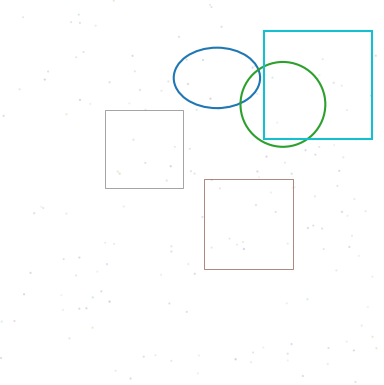[{"shape": "oval", "thickness": 1.5, "radius": 0.56, "center": [0.563, 0.798]}, {"shape": "circle", "thickness": 1.5, "radius": 0.55, "center": [0.735, 0.729]}, {"shape": "square", "thickness": 0.5, "radius": 0.58, "center": [0.645, 0.419]}, {"shape": "square", "thickness": 0.5, "radius": 0.51, "center": [0.374, 0.612]}, {"shape": "square", "thickness": 1.5, "radius": 0.7, "center": [0.826, 0.779]}]